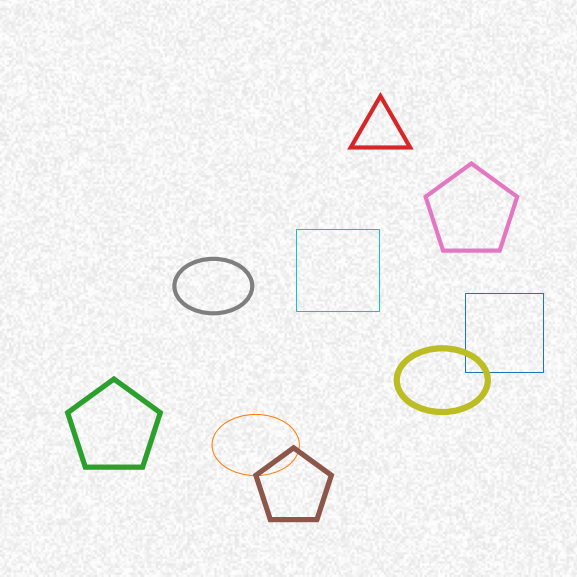[{"shape": "square", "thickness": 0.5, "radius": 0.34, "center": [0.873, 0.424]}, {"shape": "oval", "thickness": 0.5, "radius": 0.38, "center": [0.443, 0.229]}, {"shape": "pentagon", "thickness": 2.5, "radius": 0.42, "center": [0.197, 0.258]}, {"shape": "triangle", "thickness": 2, "radius": 0.3, "center": [0.659, 0.773]}, {"shape": "pentagon", "thickness": 2.5, "radius": 0.34, "center": [0.508, 0.155]}, {"shape": "pentagon", "thickness": 2, "radius": 0.42, "center": [0.816, 0.633]}, {"shape": "oval", "thickness": 2, "radius": 0.34, "center": [0.369, 0.504]}, {"shape": "oval", "thickness": 3, "radius": 0.39, "center": [0.766, 0.341]}, {"shape": "square", "thickness": 0.5, "radius": 0.36, "center": [0.584, 0.532]}]